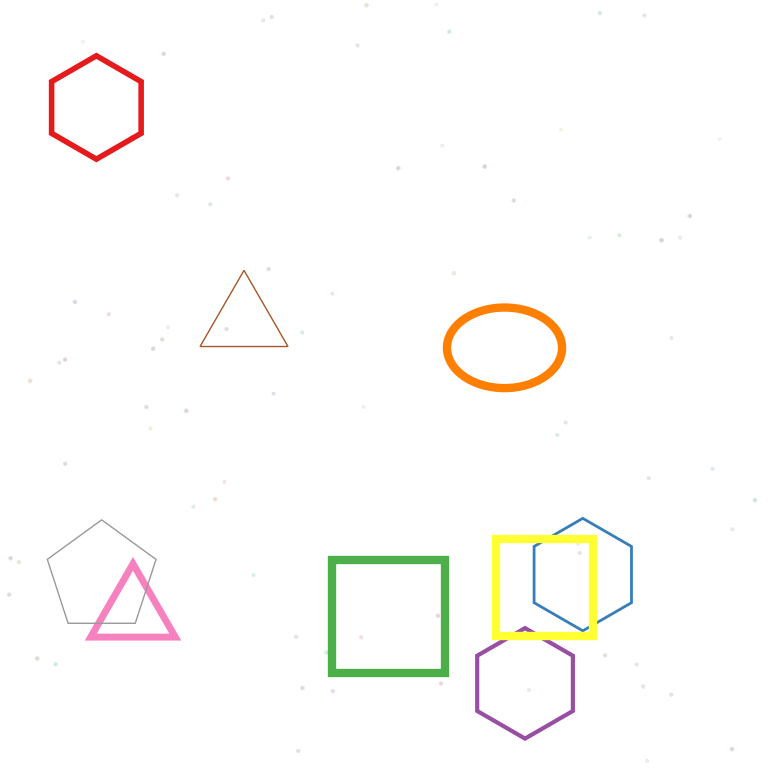[{"shape": "hexagon", "thickness": 2, "radius": 0.34, "center": [0.125, 0.86]}, {"shape": "hexagon", "thickness": 1, "radius": 0.37, "center": [0.757, 0.254]}, {"shape": "square", "thickness": 3, "radius": 0.37, "center": [0.505, 0.199]}, {"shape": "hexagon", "thickness": 1.5, "radius": 0.36, "center": [0.682, 0.113]}, {"shape": "oval", "thickness": 3, "radius": 0.37, "center": [0.655, 0.548]}, {"shape": "square", "thickness": 3, "radius": 0.31, "center": [0.707, 0.237]}, {"shape": "triangle", "thickness": 0.5, "radius": 0.33, "center": [0.317, 0.583]}, {"shape": "triangle", "thickness": 2.5, "radius": 0.32, "center": [0.173, 0.204]}, {"shape": "pentagon", "thickness": 0.5, "radius": 0.37, "center": [0.132, 0.251]}]